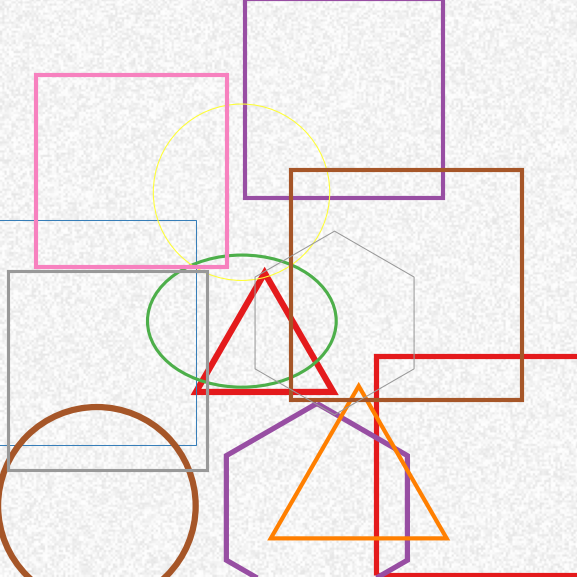[{"shape": "triangle", "thickness": 3, "radius": 0.69, "center": [0.458, 0.389]}, {"shape": "square", "thickness": 2.5, "radius": 0.95, "center": [0.84, 0.193]}, {"shape": "square", "thickness": 0.5, "radius": 0.98, "center": [0.143, 0.423]}, {"shape": "oval", "thickness": 1.5, "radius": 0.82, "center": [0.419, 0.443]}, {"shape": "hexagon", "thickness": 2.5, "radius": 0.9, "center": [0.549, 0.12]}, {"shape": "square", "thickness": 2, "radius": 0.86, "center": [0.596, 0.828]}, {"shape": "triangle", "thickness": 2, "radius": 0.88, "center": [0.621, 0.155]}, {"shape": "circle", "thickness": 0.5, "radius": 0.76, "center": [0.418, 0.666]}, {"shape": "square", "thickness": 2, "radius": 1.0, "center": [0.704, 0.506]}, {"shape": "circle", "thickness": 3, "radius": 0.86, "center": [0.168, 0.123]}, {"shape": "square", "thickness": 2, "radius": 0.83, "center": [0.228, 0.703]}, {"shape": "square", "thickness": 1.5, "radius": 0.86, "center": [0.186, 0.358]}, {"shape": "hexagon", "thickness": 0.5, "radius": 0.79, "center": [0.579, 0.44]}]